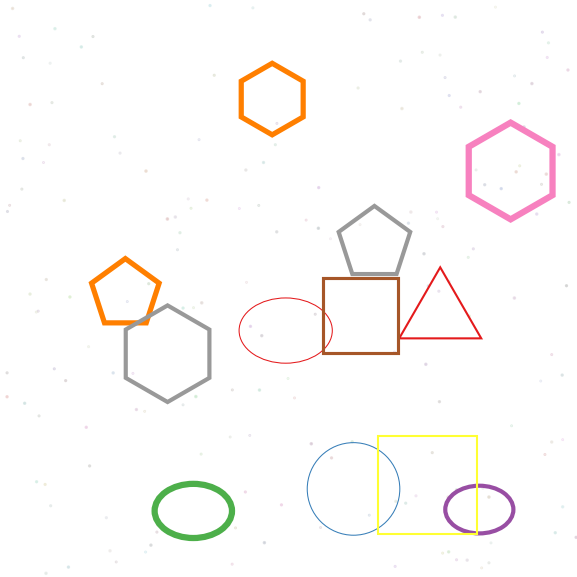[{"shape": "triangle", "thickness": 1, "radius": 0.41, "center": [0.762, 0.454]}, {"shape": "oval", "thickness": 0.5, "radius": 0.4, "center": [0.495, 0.427]}, {"shape": "circle", "thickness": 0.5, "radius": 0.4, "center": [0.612, 0.153]}, {"shape": "oval", "thickness": 3, "radius": 0.33, "center": [0.335, 0.114]}, {"shape": "oval", "thickness": 2, "radius": 0.29, "center": [0.83, 0.117]}, {"shape": "hexagon", "thickness": 2.5, "radius": 0.31, "center": [0.471, 0.828]}, {"shape": "pentagon", "thickness": 2.5, "radius": 0.31, "center": [0.217, 0.49]}, {"shape": "square", "thickness": 1, "radius": 0.43, "center": [0.74, 0.159]}, {"shape": "square", "thickness": 1.5, "radius": 0.32, "center": [0.624, 0.452]}, {"shape": "hexagon", "thickness": 3, "radius": 0.42, "center": [0.884, 0.703]}, {"shape": "hexagon", "thickness": 2, "radius": 0.42, "center": [0.29, 0.387]}, {"shape": "pentagon", "thickness": 2, "radius": 0.33, "center": [0.648, 0.577]}]